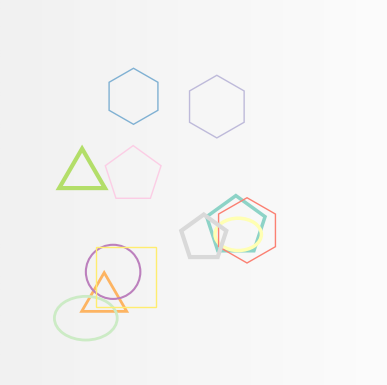[{"shape": "pentagon", "thickness": 2.5, "radius": 0.4, "center": [0.609, 0.413]}, {"shape": "oval", "thickness": 2.5, "radius": 0.3, "center": [0.615, 0.391]}, {"shape": "hexagon", "thickness": 1, "radius": 0.41, "center": [0.56, 0.723]}, {"shape": "hexagon", "thickness": 1, "radius": 0.42, "center": [0.637, 0.402]}, {"shape": "hexagon", "thickness": 1, "radius": 0.36, "center": [0.345, 0.75]}, {"shape": "triangle", "thickness": 2, "radius": 0.34, "center": [0.269, 0.225]}, {"shape": "triangle", "thickness": 3, "radius": 0.34, "center": [0.212, 0.546]}, {"shape": "pentagon", "thickness": 1, "radius": 0.38, "center": [0.344, 0.546]}, {"shape": "pentagon", "thickness": 3, "radius": 0.31, "center": [0.526, 0.382]}, {"shape": "circle", "thickness": 1.5, "radius": 0.35, "center": [0.292, 0.294]}, {"shape": "oval", "thickness": 2, "radius": 0.41, "center": [0.221, 0.174]}, {"shape": "square", "thickness": 1, "radius": 0.39, "center": [0.325, 0.281]}]